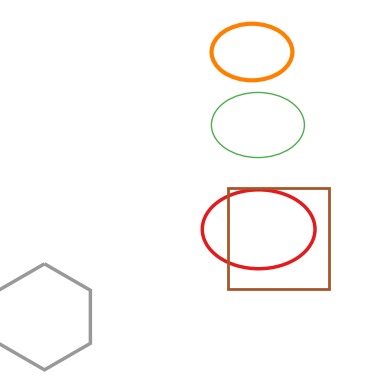[{"shape": "oval", "thickness": 2.5, "radius": 0.73, "center": [0.672, 0.404]}, {"shape": "oval", "thickness": 1, "radius": 0.6, "center": [0.67, 0.675]}, {"shape": "oval", "thickness": 3, "radius": 0.52, "center": [0.655, 0.865]}, {"shape": "square", "thickness": 2, "radius": 0.66, "center": [0.724, 0.38]}, {"shape": "hexagon", "thickness": 2.5, "radius": 0.69, "center": [0.116, 0.177]}]